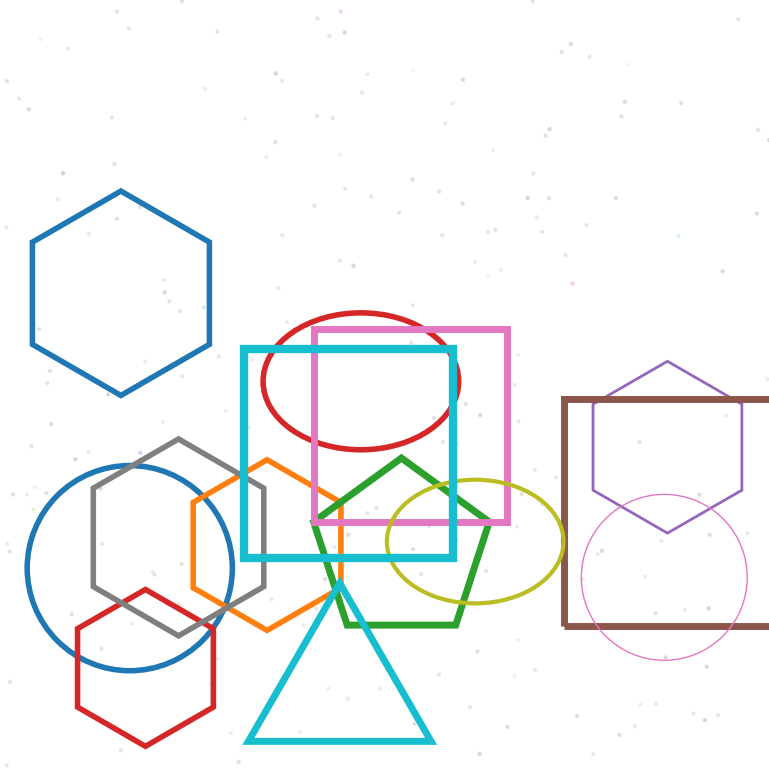[{"shape": "hexagon", "thickness": 2, "radius": 0.66, "center": [0.157, 0.619]}, {"shape": "circle", "thickness": 2, "radius": 0.67, "center": [0.169, 0.262]}, {"shape": "hexagon", "thickness": 2, "radius": 0.55, "center": [0.347, 0.292]}, {"shape": "pentagon", "thickness": 2.5, "radius": 0.6, "center": [0.521, 0.285]}, {"shape": "oval", "thickness": 2, "radius": 0.63, "center": [0.469, 0.505]}, {"shape": "hexagon", "thickness": 2, "radius": 0.51, "center": [0.189, 0.133]}, {"shape": "hexagon", "thickness": 1, "radius": 0.56, "center": [0.867, 0.419]}, {"shape": "square", "thickness": 2.5, "radius": 0.74, "center": [0.88, 0.334]}, {"shape": "square", "thickness": 2.5, "radius": 0.63, "center": [0.533, 0.448]}, {"shape": "circle", "thickness": 0.5, "radius": 0.54, "center": [0.863, 0.25]}, {"shape": "hexagon", "thickness": 2, "radius": 0.64, "center": [0.232, 0.302]}, {"shape": "oval", "thickness": 1.5, "radius": 0.57, "center": [0.617, 0.297]}, {"shape": "square", "thickness": 3, "radius": 0.68, "center": [0.453, 0.411]}, {"shape": "triangle", "thickness": 2.5, "radius": 0.68, "center": [0.441, 0.106]}]